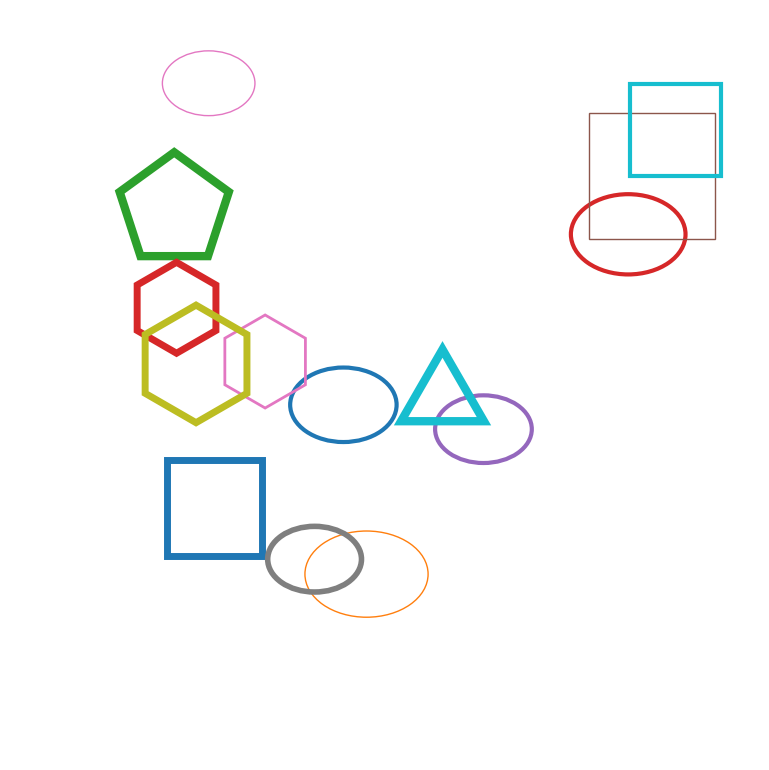[{"shape": "oval", "thickness": 1.5, "radius": 0.35, "center": [0.446, 0.474]}, {"shape": "square", "thickness": 2.5, "radius": 0.31, "center": [0.278, 0.34]}, {"shape": "oval", "thickness": 0.5, "radius": 0.4, "center": [0.476, 0.254]}, {"shape": "pentagon", "thickness": 3, "radius": 0.37, "center": [0.226, 0.728]}, {"shape": "hexagon", "thickness": 2.5, "radius": 0.3, "center": [0.229, 0.6]}, {"shape": "oval", "thickness": 1.5, "radius": 0.37, "center": [0.816, 0.696]}, {"shape": "oval", "thickness": 1.5, "radius": 0.31, "center": [0.628, 0.443]}, {"shape": "square", "thickness": 0.5, "radius": 0.41, "center": [0.847, 0.772]}, {"shape": "hexagon", "thickness": 1, "radius": 0.3, "center": [0.344, 0.531]}, {"shape": "oval", "thickness": 0.5, "radius": 0.3, "center": [0.271, 0.892]}, {"shape": "oval", "thickness": 2, "radius": 0.3, "center": [0.409, 0.274]}, {"shape": "hexagon", "thickness": 2.5, "radius": 0.38, "center": [0.255, 0.527]}, {"shape": "square", "thickness": 1.5, "radius": 0.3, "center": [0.877, 0.831]}, {"shape": "triangle", "thickness": 3, "radius": 0.31, "center": [0.575, 0.484]}]